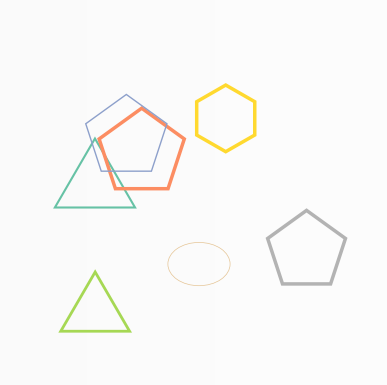[{"shape": "triangle", "thickness": 1.5, "radius": 0.6, "center": [0.245, 0.521]}, {"shape": "pentagon", "thickness": 2.5, "radius": 0.58, "center": [0.366, 0.603]}, {"shape": "pentagon", "thickness": 1, "radius": 0.55, "center": [0.326, 0.645]}, {"shape": "triangle", "thickness": 2, "radius": 0.51, "center": [0.246, 0.191]}, {"shape": "hexagon", "thickness": 2.5, "radius": 0.43, "center": [0.583, 0.693]}, {"shape": "oval", "thickness": 0.5, "radius": 0.4, "center": [0.514, 0.314]}, {"shape": "pentagon", "thickness": 2.5, "radius": 0.53, "center": [0.791, 0.348]}]